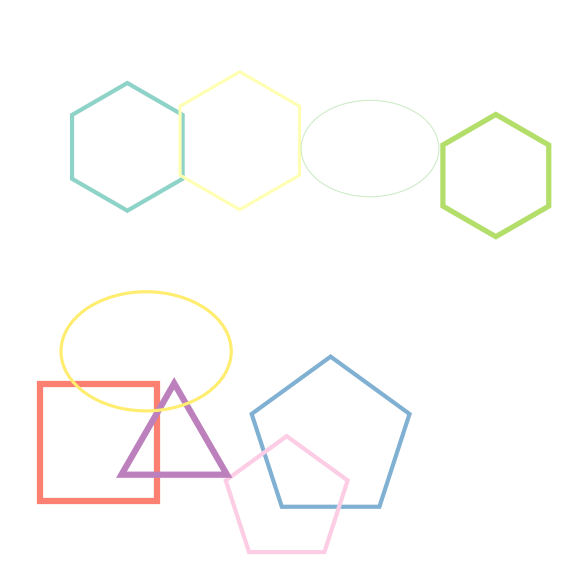[{"shape": "hexagon", "thickness": 2, "radius": 0.55, "center": [0.22, 0.745]}, {"shape": "hexagon", "thickness": 1.5, "radius": 0.6, "center": [0.415, 0.755]}, {"shape": "square", "thickness": 3, "radius": 0.51, "center": [0.171, 0.233]}, {"shape": "pentagon", "thickness": 2, "radius": 0.72, "center": [0.572, 0.238]}, {"shape": "hexagon", "thickness": 2.5, "radius": 0.53, "center": [0.859, 0.695]}, {"shape": "pentagon", "thickness": 2, "radius": 0.55, "center": [0.496, 0.133]}, {"shape": "triangle", "thickness": 3, "radius": 0.53, "center": [0.302, 0.23]}, {"shape": "oval", "thickness": 0.5, "radius": 0.6, "center": [0.641, 0.742]}, {"shape": "oval", "thickness": 1.5, "radius": 0.74, "center": [0.253, 0.391]}]